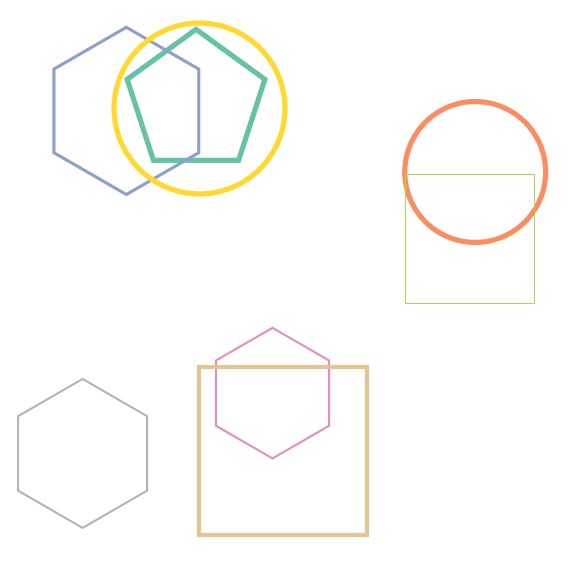[{"shape": "pentagon", "thickness": 2.5, "radius": 0.63, "center": [0.339, 0.823]}, {"shape": "circle", "thickness": 2.5, "radius": 0.61, "center": [0.823, 0.701]}, {"shape": "hexagon", "thickness": 1.5, "radius": 0.72, "center": [0.219, 0.807]}, {"shape": "hexagon", "thickness": 1, "radius": 0.57, "center": [0.472, 0.318]}, {"shape": "square", "thickness": 0.5, "radius": 0.56, "center": [0.813, 0.585]}, {"shape": "circle", "thickness": 2.5, "radius": 0.74, "center": [0.346, 0.811]}, {"shape": "square", "thickness": 2, "radius": 0.73, "center": [0.49, 0.218]}, {"shape": "hexagon", "thickness": 1, "radius": 0.64, "center": [0.143, 0.214]}]